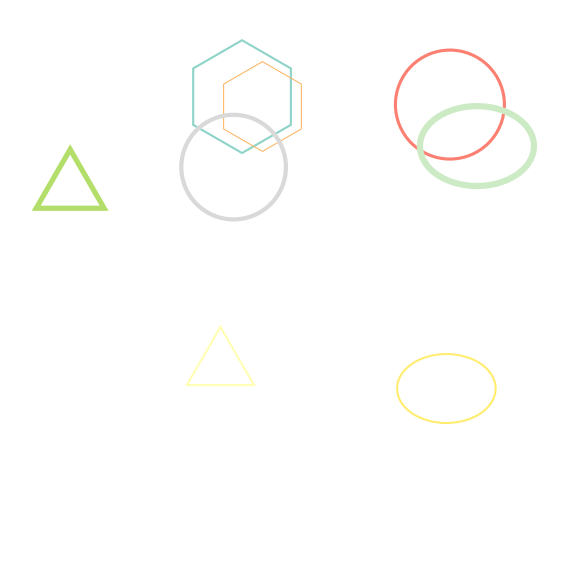[{"shape": "hexagon", "thickness": 1, "radius": 0.49, "center": [0.419, 0.832]}, {"shape": "triangle", "thickness": 1, "radius": 0.34, "center": [0.382, 0.366]}, {"shape": "circle", "thickness": 1.5, "radius": 0.47, "center": [0.779, 0.818]}, {"shape": "hexagon", "thickness": 0.5, "radius": 0.39, "center": [0.455, 0.815]}, {"shape": "triangle", "thickness": 2.5, "radius": 0.34, "center": [0.121, 0.673]}, {"shape": "circle", "thickness": 2, "radius": 0.45, "center": [0.405, 0.71]}, {"shape": "oval", "thickness": 3, "radius": 0.49, "center": [0.826, 0.746]}, {"shape": "oval", "thickness": 1, "radius": 0.43, "center": [0.773, 0.326]}]